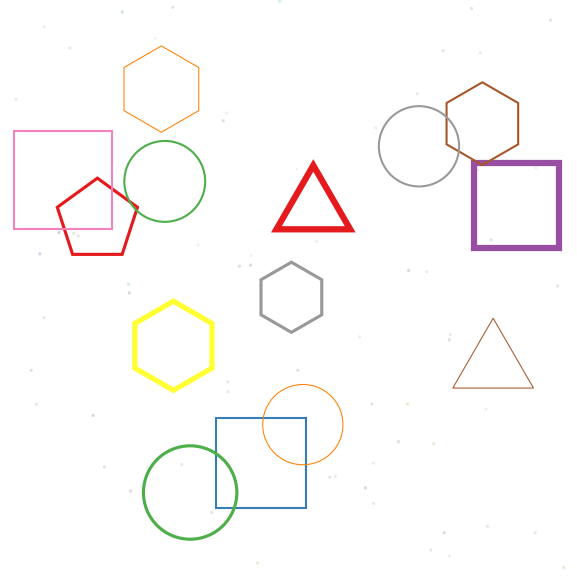[{"shape": "pentagon", "thickness": 1.5, "radius": 0.36, "center": [0.169, 0.618]}, {"shape": "triangle", "thickness": 3, "radius": 0.37, "center": [0.543, 0.639]}, {"shape": "square", "thickness": 1, "radius": 0.39, "center": [0.452, 0.198]}, {"shape": "circle", "thickness": 1, "radius": 0.35, "center": [0.285, 0.685]}, {"shape": "circle", "thickness": 1.5, "radius": 0.4, "center": [0.329, 0.146]}, {"shape": "square", "thickness": 3, "radius": 0.37, "center": [0.894, 0.642]}, {"shape": "hexagon", "thickness": 0.5, "radius": 0.37, "center": [0.279, 0.845]}, {"shape": "circle", "thickness": 0.5, "radius": 0.35, "center": [0.524, 0.264]}, {"shape": "hexagon", "thickness": 2.5, "radius": 0.39, "center": [0.3, 0.4]}, {"shape": "hexagon", "thickness": 1, "radius": 0.36, "center": [0.835, 0.785]}, {"shape": "triangle", "thickness": 0.5, "radius": 0.4, "center": [0.854, 0.367]}, {"shape": "square", "thickness": 1, "radius": 0.43, "center": [0.109, 0.688]}, {"shape": "hexagon", "thickness": 1.5, "radius": 0.3, "center": [0.505, 0.484]}, {"shape": "circle", "thickness": 1, "radius": 0.35, "center": [0.726, 0.746]}]